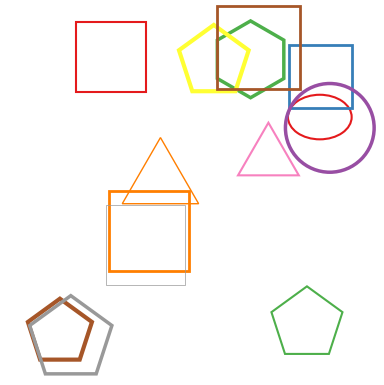[{"shape": "oval", "thickness": 1.5, "radius": 0.41, "center": [0.831, 0.696]}, {"shape": "square", "thickness": 1.5, "radius": 0.46, "center": [0.287, 0.852]}, {"shape": "square", "thickness": 2, "radius": 0.41, "center": [0.833, 0.802]}, {"shape": "pentagon", "thickness": 1.5, "radius": 0.49, "center": [0.797, 0.159]}, {"shape": "hexagon", "thickness": 2.5, "radius": 0.5, "center": [0.651, 0.846]}, {"shape": "circle", "thickness": 2.5, "radius": 0.58, "center": [0.857, 0.668]}, {"shape": "triangle", "thickness": 1, "radius": 0.57, "center": [0.417, 0.528]}, {"shape": "square", "thickness": 2, "radius": 0.52, "center": [0.386, 0.4]}, {"shape": "pentagon", "thickness": 3, "radius": 0.48, "center": [0.555, 0.84]}, {"shape": "pentagon", "thickness": 3, "radius": 0.44, "center": [0.156, 0.137]}, {"shape": "square", "thickness": 2, "radius": 0.54, "center": [0.671, 0.876]}, {"shape": "triangle", "thickness": 1.5, "radius": 0.46, "center": [0.697, 0.59]}, {"shape": "pentagon", "thickness": 2.5, "radius": 0.56, "center": [0.184, 0.12]}, {"shape": "square", "thickness": 0.5, "radius": 0.52, "center": [0.378, 0.364]}]